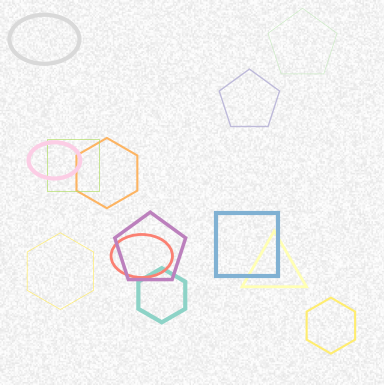[{"shape": "hexagon", "thickness": 3, "radius": 0.35, "center": [0.42, 0.233]}, {"shape": "triangle", "thickness": 2, "radius": 0.48, "center": [0.712, 0.303]}, {"shape": "pentagon", "thickness": 1, "radius": 0.41, "center": [0.648, 0.738]}, {"shape": "oval", "thickness": 2, "radius": 0.4, "center": [0.368, 0.335]}, {"shape": "square", "thickness": 3, "radius": 0.41, "center": [0.642, 0.365]}, {"shape": "hexagon", "thickness": 1.5, "radius": 0.46, "center": [0.278, 0.55]}, {"shape": "square", "thickness": 0.5, "radius": 0.34, "center": [0.189, 0.571]}, {"shape": "oval", "thickness": 3, "radius": 0.34, "center": [0.141, 0.583]}, {"shape": "oval", "thickness": 3, "radius": 0.45, "center": [0.115, 0.898]}, {"shape": "pentagon", "thickness": 2.5, "radius": 0.48, "center": [0.39, 0.352]}, {"shape": "pentagon", "thickness": 0.5, "radius": 0.47, "center": [0.786, 0.884]}, {"shape": "hexagon", "thickness": 0.5, "radius": 0.5, "center": [0.157, 0.296]}, {"shape": "hexagon", "thickness": 1.5, "radius": 0.36, "center": [0.859, 0.154]}]